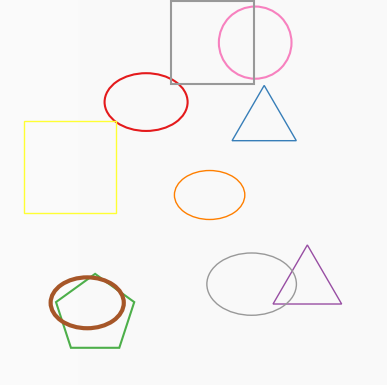[{"shape": "oval", "thickness": 1.5, "radius": 0.54, "center": [0.377, 0.735]}, {"shape": "triangle", "thickness": 1, "radius": 0.48, "center": [0.682, 0.682]}, {"shape": "pentagon", "thickness": 1.5, "radius": 0.53, "center": [0.245, 0.183]}, {"shape": "triangle", "thickness": 1, "radius": 0.51, "center": [0.793, 0.261]}, {"shape": "oval", "thickness": 1, "radius": 0.45, "center": [0.541, 0.494]}, {"shape": "square", "thickness": 1, "radius": 0.6, "center": [0.18, 0.566]}, {"shape": "oval", "thickness": 3, "radius": 0.47, "center": [0.225, 0.213]}, {"shape": "circle", "thickness": 1.5, "radius": 0.47, "center": [0.659, 0.889]}, {"shape": "square", "thickness": 1.5, "radius": 0.53, "center": [0.549, 0.889]}, {"shape": "oval", "thickness": 1, "radius": 0.58, "center": [0.649, 0.262]}]